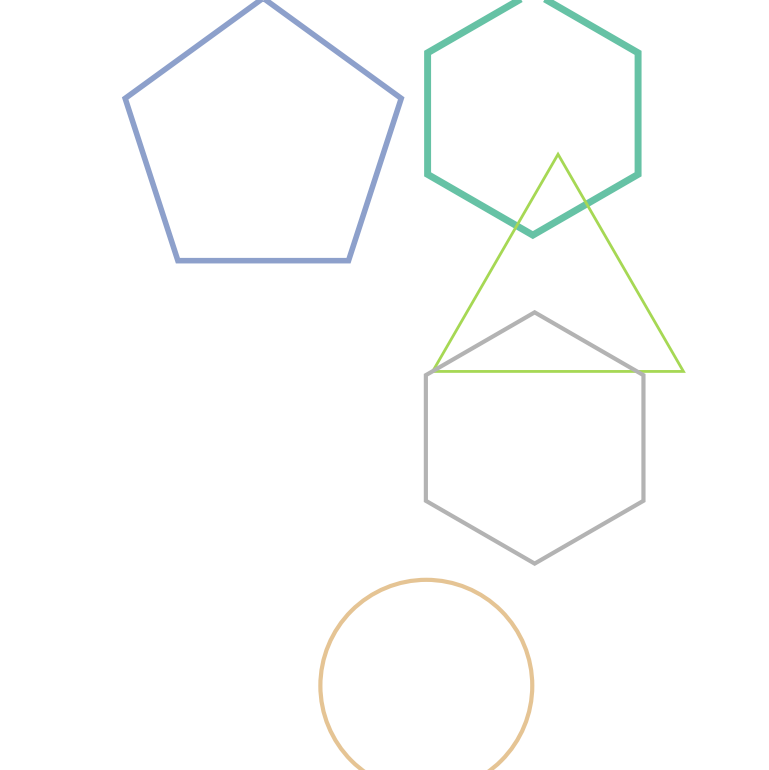[{"shape": "hexagon", "thickness": 2.5, "radius": 0.79, "center": [0.692, 0.852]}, {"shape": "pentagon", "thickness": 2, "radius": 0.94, "center": [0.342, 0.814]}, {"shape": "triangle", "thickness": 1, "radius": 0.94, "center": [0.725, 0.612]}, {"shape": "circle", "thickness": 1.5, "radius": 0.69, "center": [0.554, 0.109]}, {"shape": "hexagon", "thickness": 1.5, "radius": 0.82, "center": [0.694, 0.431]}]